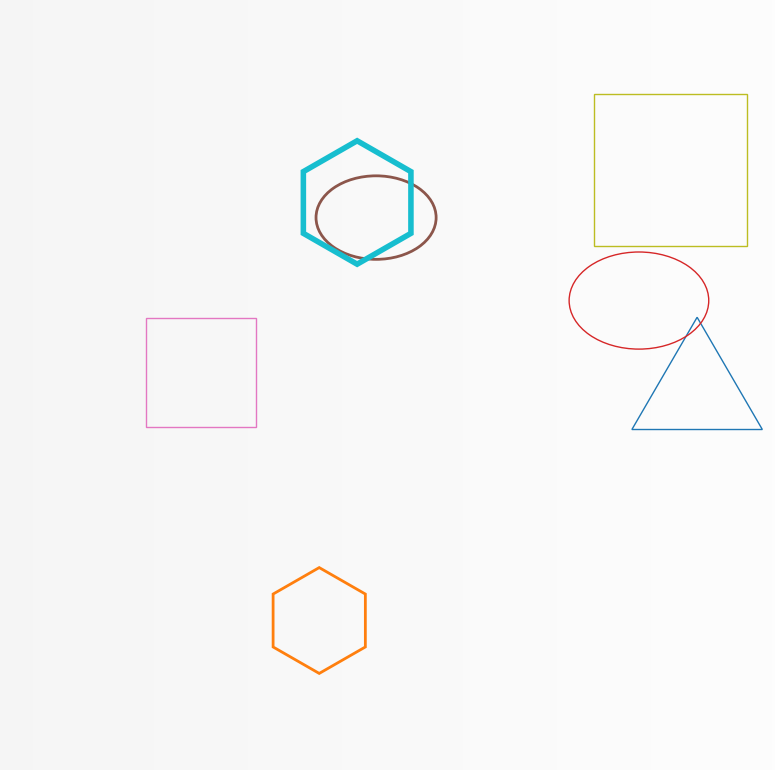[{"shape": "triangle", "thickness": 0.5, "radius": 0.49, "center": [0.9, 0.491]}, {"shape": "hexagon", "thickness": 1, "radius": 0.34, "center": [0.412, 0.194]}, {"shape": "oval", "thickness": 0.5, "radius": 0.45, "center": [0.824, 0.61]}, {"shape": "oval", "thickness": 1, "radius": 0.39, "center": [0.485, 0.717]}, {"shape": "square", "thickness": 0.5, "radius": 0.35, "center": [0.259, 0.516]}, {"shape": "square", "thickness": 0.5, "radius": 0.49, "center": [0.865, 0.779]}, {"shape": "hexagon", "thickness": 2, "radius": 0.4, "center": [0.461, 0.737]}]